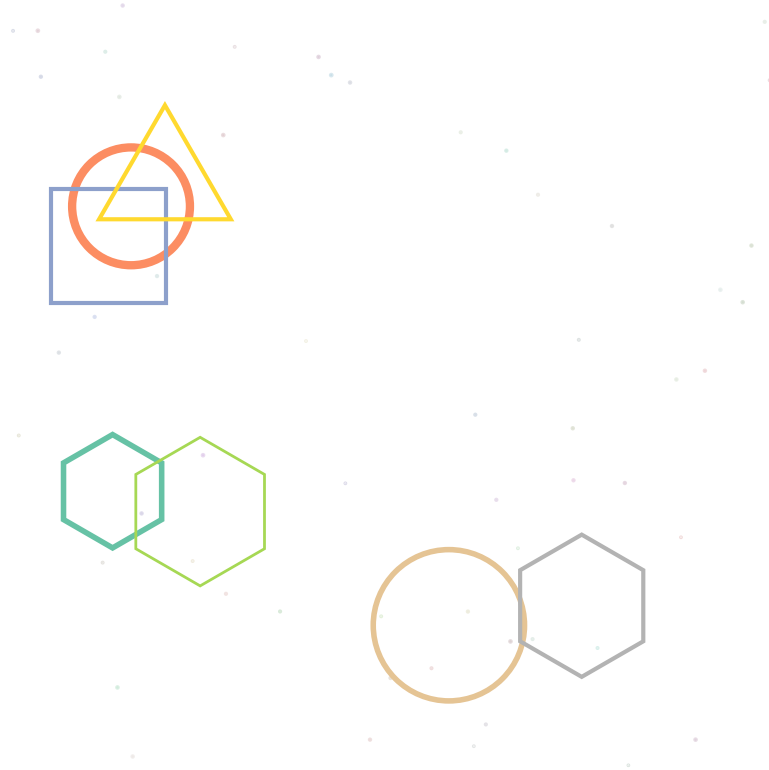[{"shape": "hexagon", "thickness": 2, "radius": 0.37, "center": [0.146, 0.362]}, {"shape": "circle", "thickness": 3, "radius": 0.38, "center": [0.17, 0.732]}, {"shape": "square", "thickness": 1.5, "radius": 0.37, "center": [0.141, 0.68]}, {"shape": "hexagon", "thickness": 1, "radius": 0.48, "center": [0.26, 0.336]}, {"shape": "triangle", "thickness": 1.5, "radius": 0.49, "center": [0.214, 0.765]}, {"shape": "circle", "thickness": 2, "radius": 0.49, "center": [0.583, 0.188]}, {"shape": "hexagon", "thickness": 1.5, "radius": 0.46, "center": [0.755, 0.213]}]